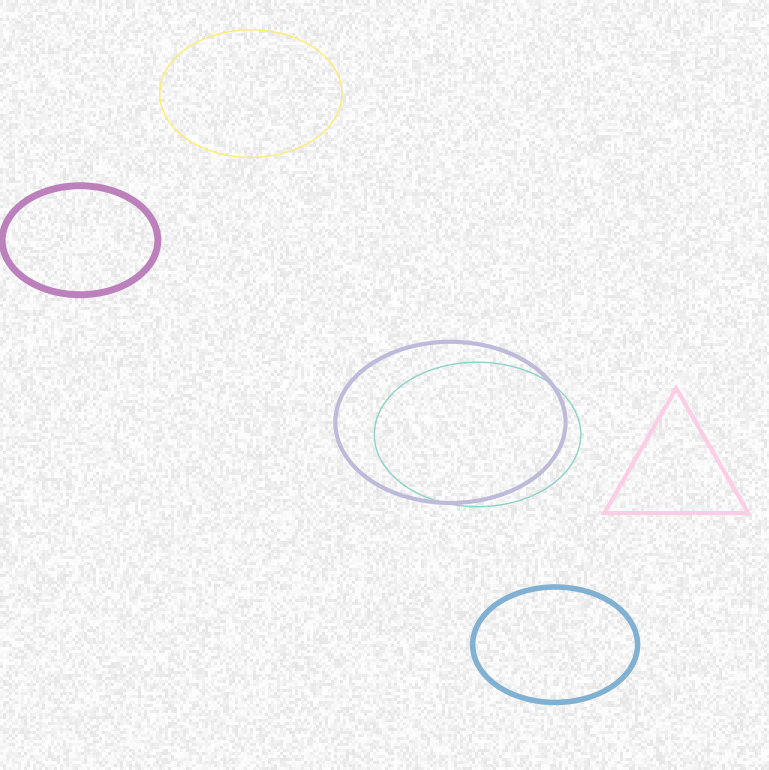[{"shape": "oval", "thickness": 0.5, "radius": 0.67, "center": [0.62, 0.436]}, {"shape": "oval", "thickness": 1.5, "radius": 0.75, "center": [0.585, 0.451]}, {"shape": "oval", "thickness": 2, "radius": 0.54, "center": [0.721, 0.163]}, {"shape": "triangle", "thickness": 1.5, "radius": 0.54, "center": [0.878, 0.388]}, {"shape": "oval", "thickness": 2.5, "radius": 0.51, "center": [0.104, 0.688]}, {"shape": "oval", "thickness": 0.5, "radius": 0.59, "center": [0.326, 0.878]}]